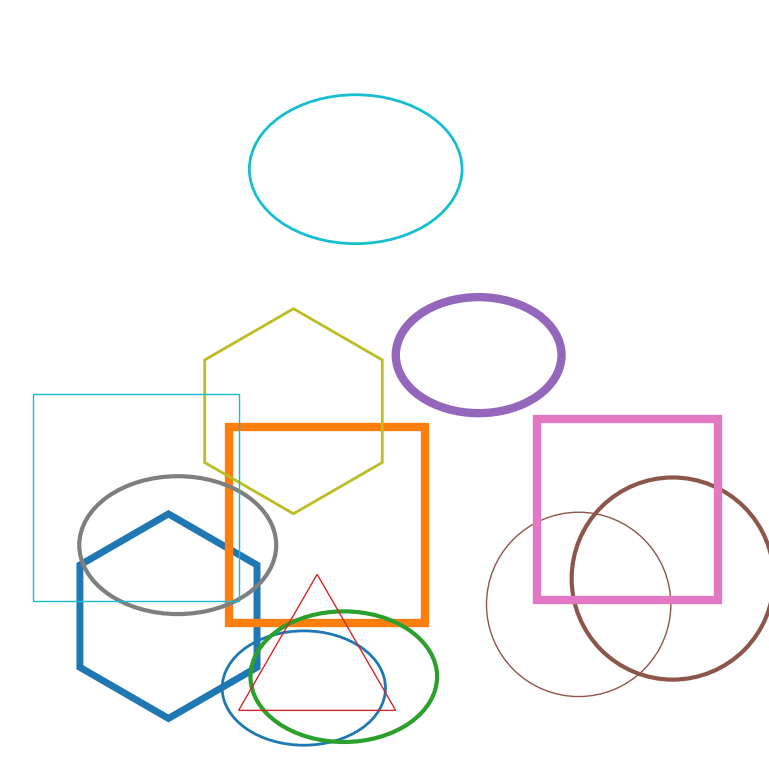[{"shape": "hexagon", "thickness": 2.5, "radius": 0.66, "center": [0.219, 0.2]}, {"shape": "oval", "thickness": 1, "radius": 0.53, "center": [0.395, 0.106]}, {"shape": "square", "thickness": 3, "radius": 0.64, "center": [0.424, 0.318]}, {"shape": "oval", "thickness": 1.5, "radius": 0.61, "center": [0.446, 0.121]}, {"shape": "triangle", "thickness": 0.5, "radius": 0.59, "center": [0.412, 0.136]}, {"shape": "oval", "thickness": 3, "radius": 0.54, "center": [0.622, 0.539]}, {"shape": "circle", "thickness": 0.5, "radius": 0.6, "center": [0.752, 0.215]}, {"shape": "circle", "thickness": 1.5, "radius": 0.66, "center": [0.874, 0.249]}, {"shape": "square", "thickness": 3, "radius": 0.59, "center": [0.815, 0.339]}, {"shape": "oval", "thickness": 1.5, "radius": 0.64, "center": [0.231, 0.292]}, {"shape": "hexagon", "thickness": 1, "radius": 0.67, "center": [0.381, 0.466]}, {"shape": "oval", "thickness": 1, "radius": 0.69, "center": [0.462, 0.78]}, {"shape": "square", "thickness": 0.5, "radius": 0.67, "center": [0.177, 0.354]}]